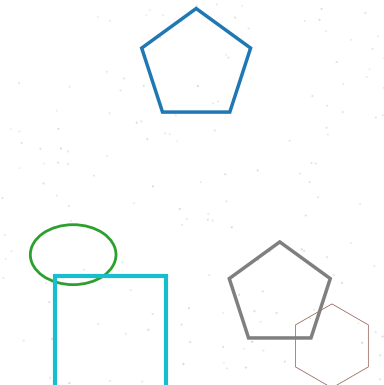[{"shape": "pentagon", "thickness": 2.5, "radius": 0.74, "center": [0.509, 0.829]}, {"shape": "oval", "thickness": 2, "radius": 0.56, "center": [0.19, 0.339]}, {"shape": "hexagon", "thickness": 0.5, "radius": 0.55, "center": [0.862, 0.102]}, {"shape": "pentagon", "thickness": 2.5, "radius": 0.69, "center": [0.727, 0.234]}, {"shape": "square", "thickness": 3, "radius": 0.72, "center": [0.288, 0.138]}]